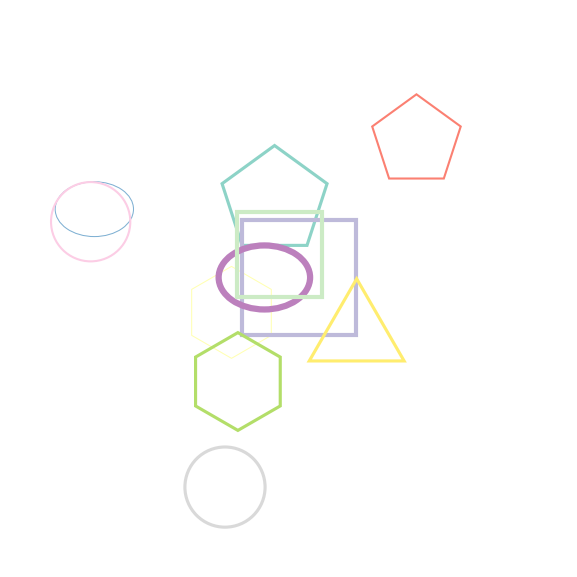[{"shape": "pentagon", "thickness": 1.5, "radius": 0.48, "center": [0.475, 0.652]}, {"shape": "hexagon", "thickness": 0.5, "radius": 0.4, "center": [0.401, 0.458]}, {"shape": "square", "thickness": 2, "radius": 0.5, "center": [0.518, 0.519]}, {"shape": "pentagon", "thickness": 1, "radius": 0.4, "center": [0.721, 0.755]}, {"shape": "oval", "thickness": 0.5, "radius": 0.34, "center": [0.163, 0.637]}, {"shape": "hexagon", "thickness": 1.5, "radius": 0.42, "center": [0.412, 0.339]}, {"shape": "circle", "thickness": 1, "radius": 0.34, "center": [0.157, 0.615]}, {"shape": "circle", "thickness": 1.5, "radius": 0.35, "center": [0.39, 0.156]}, {"shape": "oval", "thickness": 3, "radius": 0.4, "center": [0.458, 0.519]}, {"shape": "square", "thickness": 2, "radius": 0.37, "center": [0.484, 0.558]}, {"shape": "triangle", "thickness": 1.5, "radius": 0.47, "center": [0.618, 0.422]}]